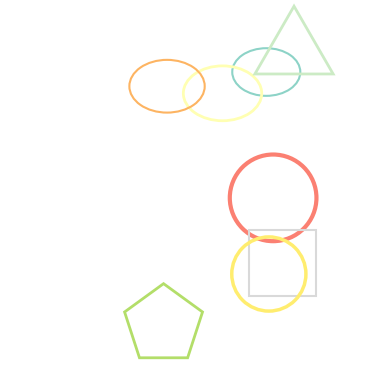[{"shape": "oval", "thickness": 1.5, "radius": 0.44, "center": [0.692, 0.813]}, {"shape": "oval", "thickness": 2, "radius": 0.51, "center": [0.578, 0.758]}, {"shape": "circle", "thickness": 3, "radius": 0.56, "center": [0.709, 0.486]}, {"shape": "oval", "thickness": 1.5, "radius": 0.49, "center": [0.434, 0.776]}, {"shape": "pentagon", "thickness": 2, "radius": 0.53, "center": [0.425, 0.157]}, {"shape": "square", "thickness": 1.5, "radius": 0.43, "center": [0.734, 0.318]}, {"shape": "triangle", "thickness": 2, "radius": 0.59, "center": [0.764, 0.867]}, {"shape": "circle", "thickness": 2.5, "radius": 0.48, "center": [0.698, 0.288]}]